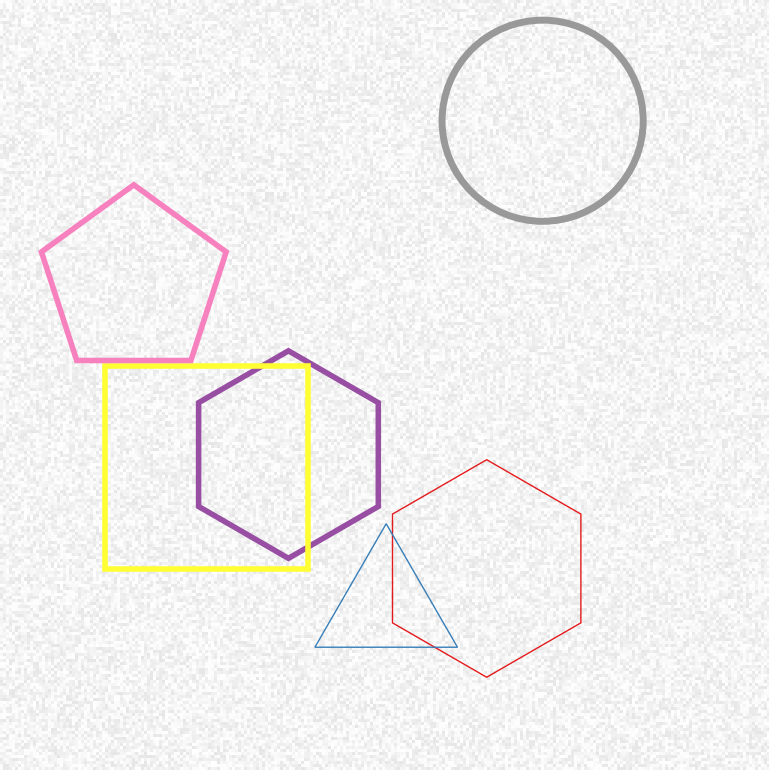[{"shape": "hexagon", "thickness": 0.5, "radius": 0.71, "center": [0.632, 0.262]}, {"shape": "triangle", "thickness": 0.5, "radius": 0.53, "center": [0.502, 0.213]}, {"shape": "hexagon", "thickness": 2, "radius": 0.67, "center": [0.375, 0.41]}, {"shape": "square", "thickness": 2, "radius": 0.66, "center": [0.268, 0.393]}, {"shape": "pentagon", "thickness": 2, "radius": 0.63, "center": [0.174, 0.634]}, {"shape": "circle", "thickness": 2.5, "radius": 0.65, "center": [0.705, 0.843]}]